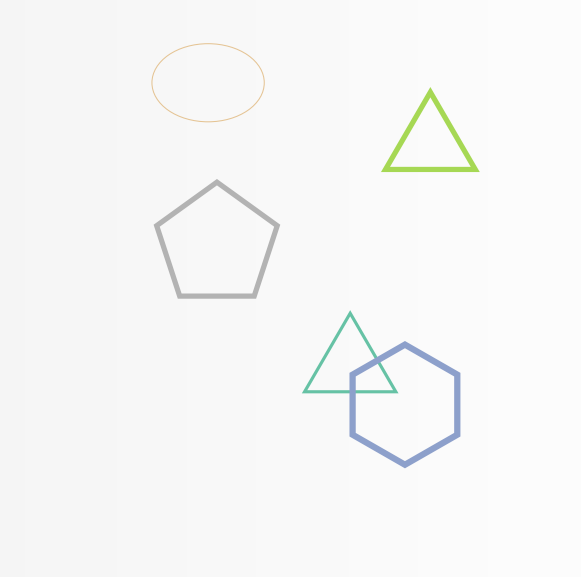[{"shape": "triangle", "thickness": 1.5, "radius": 0.45, "center": [0.602, 0.366]}, {"shape": "hexagon", "thickness": 3, "radius": 0.52, "center": [0.697, 0.298]}, {"shape": "triangle", "thickness": 2.5, "radius": 0.45, "center": [0.74, 0.75]}, {"shape": "oval", "thickness": 0.5, "radius": 0.48, "center": [0.358, 0.856]}, {"shape": "pentagon", "thickness": 2.5, "radius": 0.55, "center": [0.373, 0.575]}]